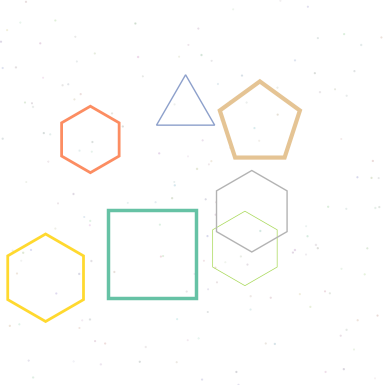[{"shape": "square", "thickness": 2.5, "radius": 0.57, "center": [0.396, 0.34]}, {"shape": "hexagon", "thickness": 2, "radius": 0.43, "center": [0.235, 0.638]}, {"shape": "triangle", "thickness": 1, "radius": 0.44, "center": [0.482, 0.719]}, {"shape": "hexagon", "thickness": 0.5, "radius": 0.48, "center": [0.636, 0.355]}, {"shape": "hexagon", "thickness": 2, "radius": 0.57, "center": [0.118, 0.279]}, {"shape": "pentagon", "thickness": 3, "radius": 0.55, "center": [0.675, 0.679]}, {"shape": "hexagon", "thickness": 1, "radius": 0.53, "center": [0.654, 0.451]}]